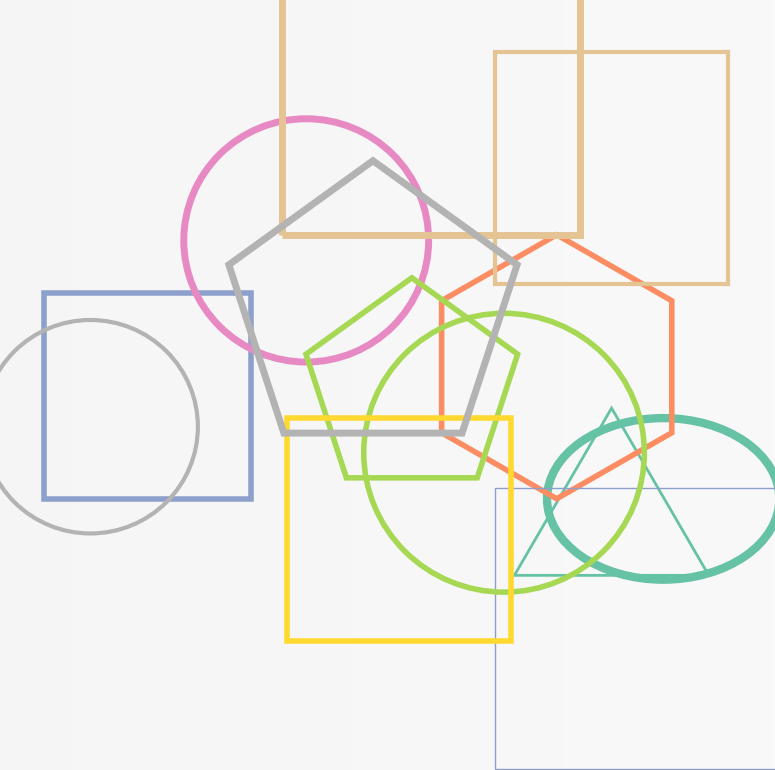[{"shape": "triangle", "thickness": 1, "radius": 0.72, "center": [0.789, 0.325]}, {"shape": "oval", "thickness": 3, "radius": 0.75, "center": [0.856, 0.352]}, {"shape": "hexagon", "thickness": 2, "radius": 0.86, "center": [0.718, 0.524]}, {"shape": "square", "thickness": 2, "radius": 0.67, "center": [0.191, 0.486]}, {"shape": "square", "thickness": 0.5, "radius": 0.91, "center": [0.821, 0.183]}, {"shape": "circle", "thickness": 2.5, "radius": 0.79, "center": [0.395, 0.688]}, {"shape": "pentagon", "thickness": 2, "radius": 0.72, "center": [0.531, 0.496]}, {"shape": "circle", "thickness": 2, "radius": 0.91, "center": [0.65, 0.412]}, {"shape": "square", "thickness": 2, "radius": 0.72, "center": [0.515, 0.312]}, {"shape": "square", "thickness": 1.5, "radius": 0.75, "center": [0.789, 0.782]}, {"shape": "square", "thickness": 2.5, "radius": 0.96, "center": [0.557, 0.887]}, {"shape": "circle", "thickness": 1.5, "radius": 0.69, "center": [0.117, 0.446]}, {"shape": "pentagon", "thickness": 2.5, "radius": 0.98, "center": [0.481, 0.596]}]